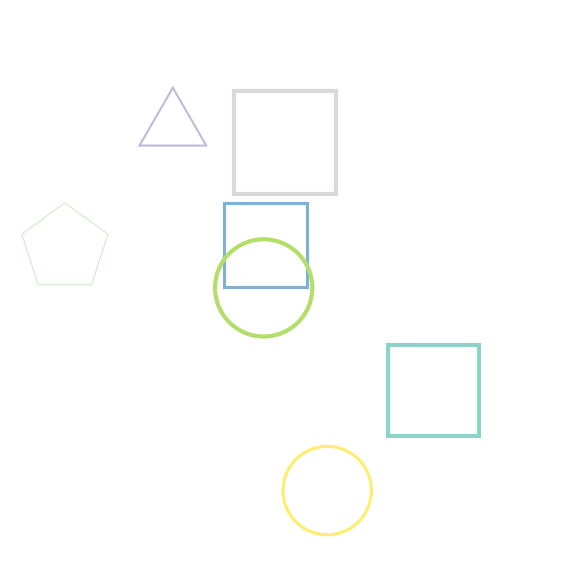[{"shape": "square", "thickness": 2, "radius": 0.39, "center": [0.75, 0.324]}, {"shape": "triangle", "thickness": 1, "radius": 0.33, "center": [0.299, 0.78]}, {"shape": "square", "thickness": 1.5, "radius": 0.36, "center": [0.459, 0.575]}, {"shape": "circle", "thickness": 2, "radius": 0.42, "center": [0.457, 0.501]}, {"shape": "square", "thickness": 2, "radius": 0.44, "center": [0.493, 0.752]}, {"shape": "pentagon", "thickness": 0.5, "radius": 0.39, "center": [0.112, 0.569]}, {"shape": "circle", "thickness": 1.5, "radius": 0.38, "center": [0.567, 0.15]}]